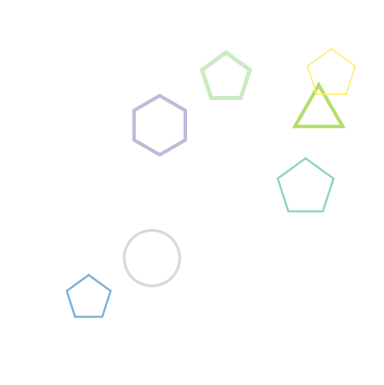[{"shape": "pentagon", "thickness": 1.5, "radius": 0.38, "center": [0.794, 0.513]}, {"shape": "hexagon", "thickness": 2.5, "radius": 0.38, "center": [0.415, 0.675]}, {"shape": "pentagon", "thickness": 1.5, "radius": 0.3, "center": [0.23, 0.226]}, {"shape": "triangle", "thickness": 2.5, "radius": 0.36, "center": [0.828, 0.707]}, {"shape": "circle", "thickness": 2, "radius": 0.36, "center": [0.395, 0.33]}, {"shape": "pentagon", "thickness": 3, "radius": 0.33, "center": [0.587, 0.798]}, {"shape": "pentagon", "thickness": 1, "radius": 0.33, "center": [0.861, 0.808]}]